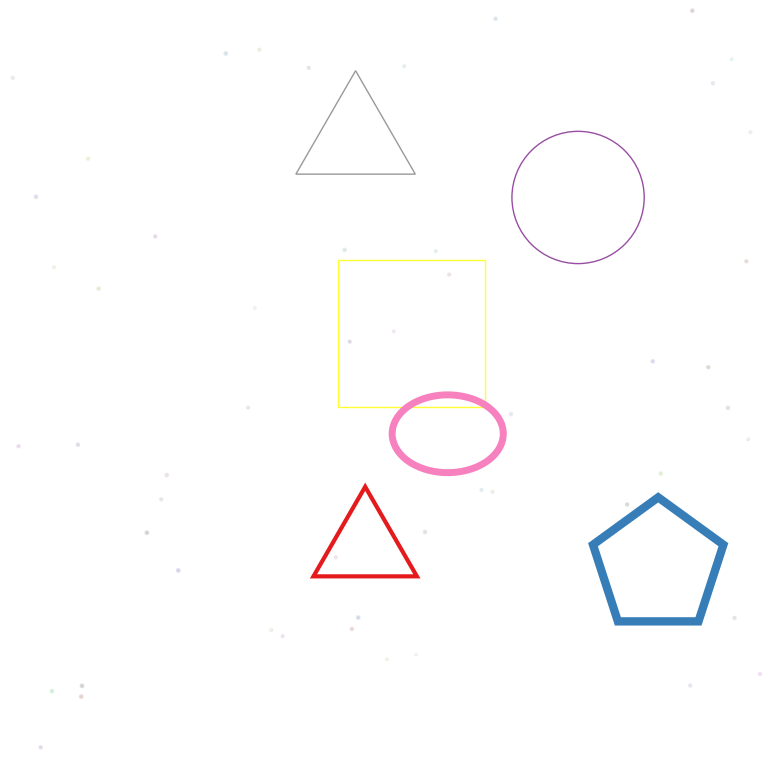[{"shape": "triangle", "thickness": 1.5, "radius": 0.39, "center": [0.474, 0.29]}, {"shape": "pentagon", "thickness": 3, "radius": 0.45, "center": [0.855, 0.265]}, {"shape": "circle", "thickness": 0.5, "radius": 0.43, "center": [0.751, 0.744]}, {"shape": "square", "thickness": 0.5, "radius": 0.48, "center": [0.534, 0.567]}, {"shape": "oval", "thickness": 2.5, "radius": 0.36, "center": [0.581, 0.437]}, {"shape": "triangle", "thickness": 0.5, "radius": 0.45, "center": [0.462, 0.819]}]